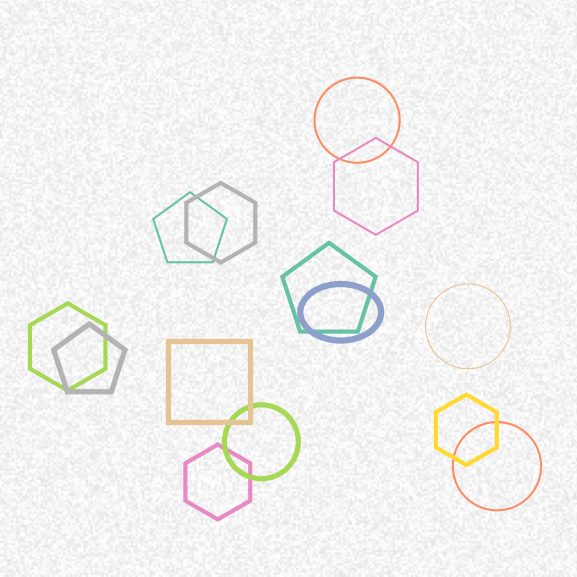[{"shape": "pentagon", "thickness": 1, "radius": 0.34, "center": [0.329, 0.599]}, {"shape": "pentagon", "thickness": 2, "radius": 0.42, "center": [0.57, 0.494]}, {"shape": "circle", "thickness": 1, "radius": 0.37, "center": [0.618, 0.791]}, {"shape": "circle", "thickness": 1, "radius": 0.38, "center": [0.861, 0.192]}, {"shape": "oval", "thickness": 3, "radius": 0.35, "center": [0.59, 0.458]}, {"shape": "hexagon", "thickness": 2, "radius": 0.32, "center": [0.377, 0.165]}, {"shape": "hexagon", "thickness": 1, "radius": 0.42, "center": [0.651, 0.676]}, {"shape": "hexagon", "thickness": 2, "radius": 0.38, "center": [0.117, 0.398]}, {"shape": "circle", "thickness": 2.5, "radius": 0.32, "center": [0.453, 0.234]}, {"shape": "hexagon", "thickness": 2, "radius": 0.3, "center": [0.807, 0.255]}, {"shape": "square", "thickness": 2.5, "radius": 0.35, "center": [0.362, 0.339]}, {"shape": "circle", "thickness": 0.5, "radius": 0.37, "center": [0.81, 0.434]}, {"shape": "hexagon", "thickness": 2, "radius": 0.34, "center": [0.382, 0.613]}, {"shape": "pentagon", "thickness": 2.5, "radius": 0.32, "center": [0.155, 0.373]}]